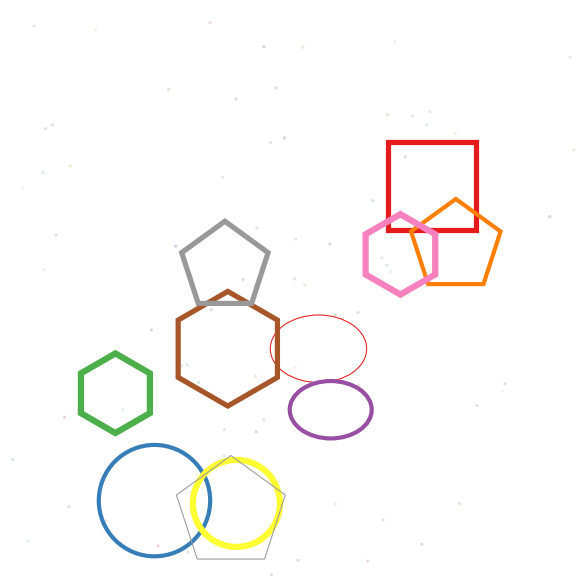[{"shape": "square", "thickness": 2.5, "radius": 0.38, "center": [0.748, 0.677]}, {"shape": "oval", "thickness": 0.5, "radius": 0.42, "center": [0.551, 0.395]}, {"shape": "circle", "thickness": 2, "radius": 0.48, "center": [0.267, 0.132]}, {"shape": "hexagon", "thickness": 3, "radius": 0.34, "center": [0.2, 0.318]}, {"shape": "oval", "thickness": 2, "radius": 0.35, "center": [0.573, 0.29]}, {"shape": "pentagon", "thickness": 2, "radius": 0.41, "center": [0.789, 0.573]}, {"shape": "circle", "thickness": 3, "radius": 0.38, "center": [0.409, 0.127]}, {"shape": "hexagon", "thickness": 2.5, "radius": 0.5, "center": [0.394, 0.395]}, {"shape": "hexagon", "thickness": 3, "radius": 0.35, "center": [0.693, 0.559]}, {"shape": "pentagon", "thickness": 2.5, "radius": 0.39, "center": [0.389, 0.537]}, {"shape": "pentagon", "thickness": 0.5, "radius": 0.5, "center": [0.4, 0.111]}]